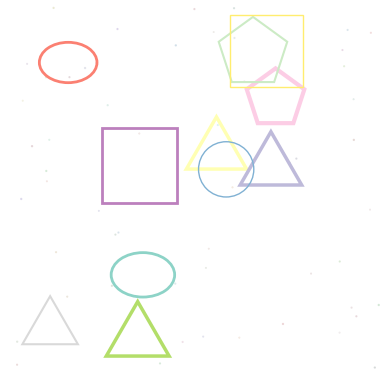[{"shape": "oval", "thickness": 2, "radius": 0.41, "center": [0.371, 0.286]}, {"shape": "triangle", "thickness": 2.5, "radius": 0.45, "center": [0.562, 0.606]}, {"shape": "triangle", "thickness": 2.5, "radius": 0.46, "center": [0.704, 0.566]}, {"shape": "oval", "thickness": 2, "radius": 0.37, "center": [0.177, 0.838]}, {"shape": "circle", "thickness": 1, "radius": 0.36, "center": [0.587, 0.56]}, {"shape": "triangle", "thickness": 2.5, "radius": 0.47, "center": [0.358, 0.122]}, {"shape": "pentagon", "thickness": 3, "radius": 0.39, "center": [0.716, 0.744]}, {"shape": "triangle", "thickness": 1.5, "radius": 0.42, "center": [0.13, 0.148]}, {"shape": "square", "thickness": 2, "radius": 0.49, "center": [0.363, 0.571]}, {"shape": "pentagon", "thickness": 1.5, "radius": 0.47, "center": [0.657, 0.863]}, {"shape": "square", "thickness": 1, "radius": 0.47, "center": [0.692, 0.868]}]